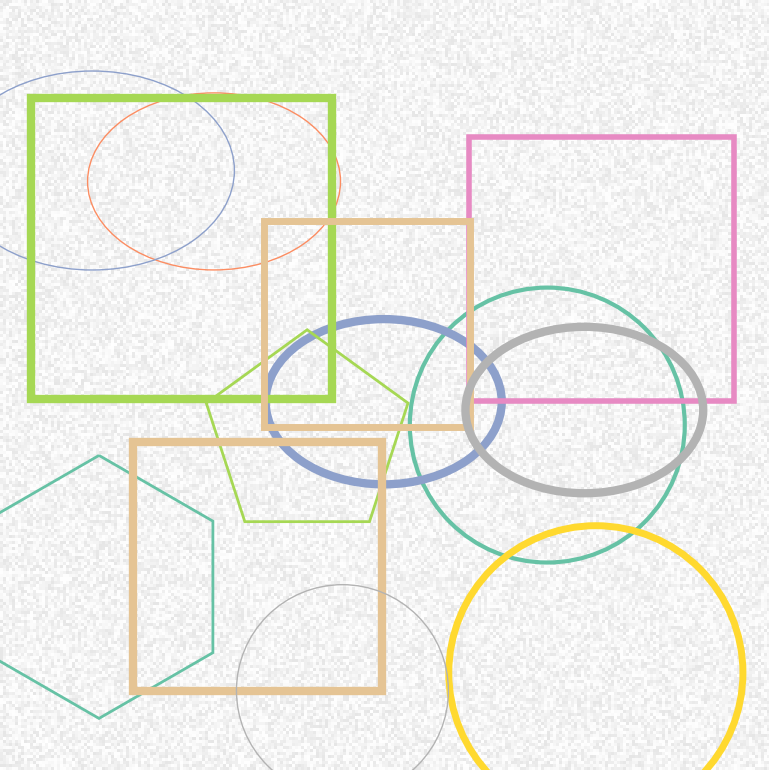[{"shape": "circle", "thickness": 1.5, "radius": 0.89, "center": [0.711, 0.448]}, {"shape": "hexagon", "thickness": 1, "radius": 0.85, "center": [0.129, 0.238]}, {"shape": "oval", "thickness": 0.5, "radius": 0.82, "center": [0.278, 0.764]}, {"shape": "oval", "thickness": 3, "radius": 0.77, "center": [0.498, 0.478]}, {"shape": "oval", "thickness": 0.5, "radius": 0.92, "center": [0.12, 0.779]}, {"shape": "square", "thickness": 2, "radius": 0.86, "center": [0.781, 0.651]}, {"shape": "pentagon", "thickness": 1, "radius": 0.69, "center": [0.399, 0.434]}, {"shape": "square", "thickness": 3, "radius": 0.98, "center": [0.235, 0.677]}, {"shape": "circle", "thickness": 2.5, "radius": 0.95, "center": [0.774, 0.126]}, {"shape": "square", "thickness": 3, "radius": 0.81, "center": [0.334, 0.264]}, {"shape": "square", "thickness": 2.5, "radius": 0.67, "center": [0.476, 0.579]}, {"shape": "oval", "thickness": 3, "radius": 0.77, "center": [0.759, 0.467]}, {"shape": "circle", "thickness": 0.5, "radius": 0.69, "center": [0.445, 0.103]}]